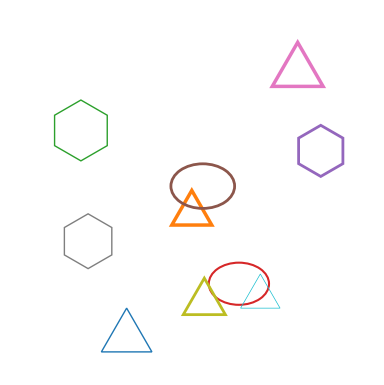[{"shape": "triangle", "thickness": 1, "radius": 0.38, "center": [0.329, 0.124]}, {"shape": "triangle", "thickness": 2.5, "radius": 0.3, "center": [0.498, 0.445]}, {"shape": "hexagon", "thickness": 1, "radius": 0.39, "center": [0.21, 0.661]}, {"shape": "oval", "thickness": 1.5, "radius": 0.39, "center": [0.621, 0.263]}, {"shape": "hexagon", "thickness": 2, "radius": 0.33, "center": [0.833, 0.608]}, {"shape": "oval", "thickness": 2, "radius": 0.41, "center": [0.527, 0.517]}, {"shape": "triangle", "thickness": 2.5, "radius": 0.38, "center": [0.773, 0.814]}, {"shape": "hexagon", "thickness": 1, "radius": 0.36, "center": [0.229, 0.373]}, {"shape": "triangle", "thickness": 2, "radius": 0.32, "center": [0.531, 0.214]}, {"shape": "triangle", "thickness": 0.5, "radius": 0.3, "center": [0.676, 0.229]}]